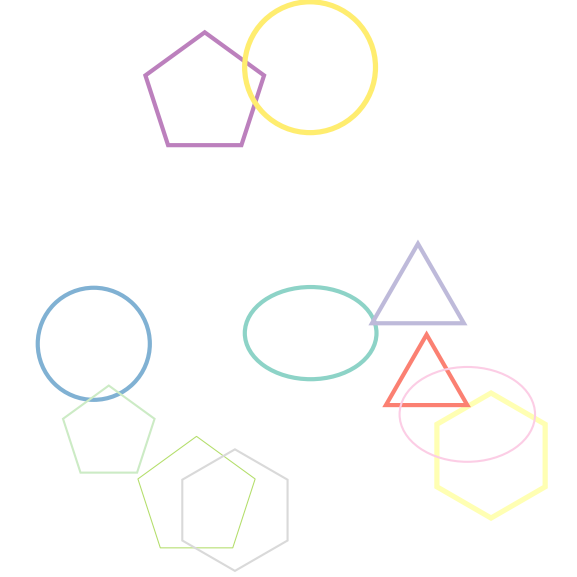[{"shape": "oval", "thickness": 2, "radius": 0.57, "center": [0.538, 0.422]}, {"shape": "hexagon", "thickness": 2.5, "radius": 0.54, "center": [0.85, 0.21]}, {"shape": "triangle", "thickness": 2, "radius": 0.46, "center": [0.724, 0.485]}, {"shape": "triangle", "thickness": 2, "radius": 0.41, "center": [0.739, 0.338]}, {"shape": "circle", "thickness": 2, "radius": 0.49, "center": [0.162, 0.404]}, {"shape": "pentagon", "thickness": 0.5, "radius": 0.53, "center": [0.34, 0.137]}, {"shape": "oval", "thickness": 1, "radius": 0.59, "center": [0.809, 0.282]}, {"shape": "hexagon", "thickness": 1, "radius": 0.53, "center": [0.407, 0.116]}, {"shape": "pentagon", "thickness": 2, "radius": 0.54, "center": [0.355, 0.835]}, {"shape": "pentagon", "thickness": 1, "radius": 0.42, "center": [0.188, 0.248]}, {"shape": "circle", "thickness": 2.5, "radius": 0.57, "center": [0.537, 0.883]}]